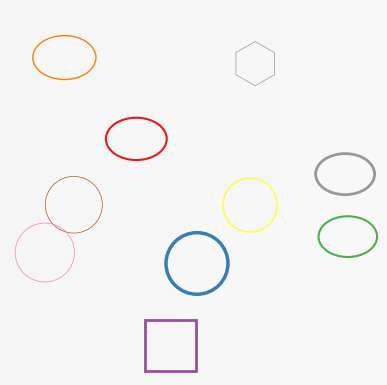[{"shape": "oval", "thickness": 1.5, "radius": 0.39, "center": [0.352, 0.639]}, {"shape": "circle", "thickness": 2.5, "radius": 0.4, "center": [0.508, 0.316]}, {"shape": "oval", "thickness": 1.5, "radius": 0.38, "center": [0.898, 0.385]}, {"shape": "square", "thickness": 2, "radius": 0.33, "center": [0.44, 0.103]}, {"shape": "oval", "thickness": 1, "radius": 0.41, "center": [0.166, 0.85]}, {"shape": "circle", "thickness": 1, "radius": 0.35, "center": [0.645, 0.467]}, {"shape": "circle", "thickness": 0.5, "radius": 0.37, "center": [0.19, 0.468]}, {"shape": "circle", "thickness": 0.5, "radius": 0.38, "center": [0.116, 0.344]}, {"shape": "hexagon", "thickness": 0.5, "radius": 0.29, "center": [0.659, 0.835]}, {"shape": "oval", "thickness": 2, "radius": 0.38, "center": [0.891, 0.548]}]